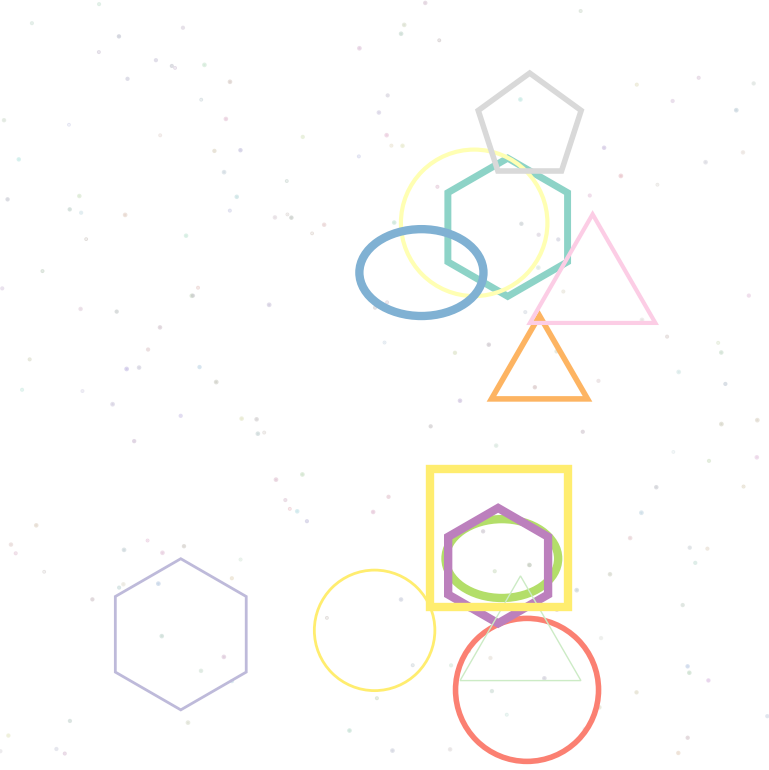[{"shape": "hexagon", "thickness": 2.5, "radius": 0.45, "center": [0.659, 0.705]}, {"shape": "circle", "thickness": 1.5, "radius": 0.48, "center": [0.616, 0.711]}, {"shape": "hexagon", "thickness": 1, "radius": 0.49, "center": [0.235, 0.176]}, {"shape": "circle", "thickness": 2, "radius": 0.46, "center": [0.684, 0.104]}, {"shape": "oval", "thickness": 3, "radius": 0.4, "center": [0.547, 0.646]}, {"shape": "triangle", "thickness": 2, "radius": 0.36, "center": [0.701, 0.518]}, {"shape": "oval", "thickness": 3, "radius": 0.37, "center": [0.652, 0.275]}, {"shape": "triangle", "thickness": 1.5, "radius": 0.47, "center": [0.77, 0.628]}, {"shape": "pentagon", "thickness": 2, "radius": 0.35, "center": [0.688, 0.835]}, {"shape": "hexagon", "thickness": 3, "radius": 0.37, "center": [0.647, 0.265]}, {"shape": "triangle", "thickness": 0.5, "radius": 0.45, "center": [0.676, 0.161]}, {"shape": "circle", "thickness": 1, "radius": 0.39, "center": [0.486, 0.181]}, {"shape": "square", "thickness": 3, "radius": 0.45, "center": [0.648, 0.301]}]